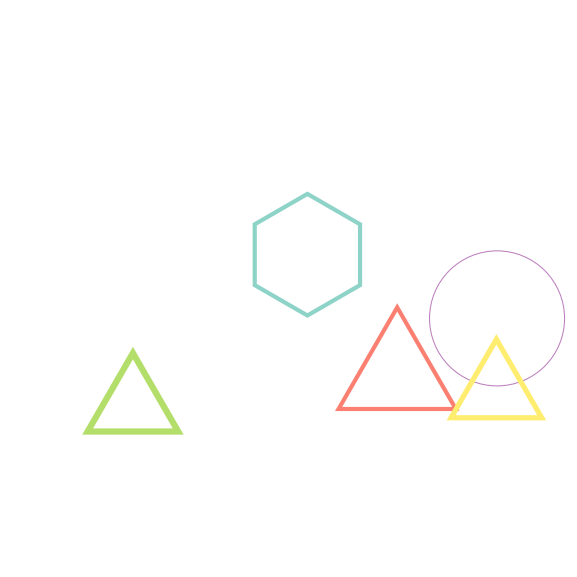[{"shape": "hexagon", "thickness": 2, "radius": 0.53, "center": [0.532, 0.558]}, {"shape": "triangle", "thickness": 2, "radius": 0.59, "center": [0.688, 0.35]}, {"shape": "triangle", "thickness": 3, "radius": 0.45, "center": [0.23, 0.297]}, {"shape": "circle", "thickness": 0.5, "radius": 0.58, "center": [0.861, 0.448]}, {"shape": "triangle", "thickness": 2.5, "radius": 0.45, "center": [0.86, 0.321]}]